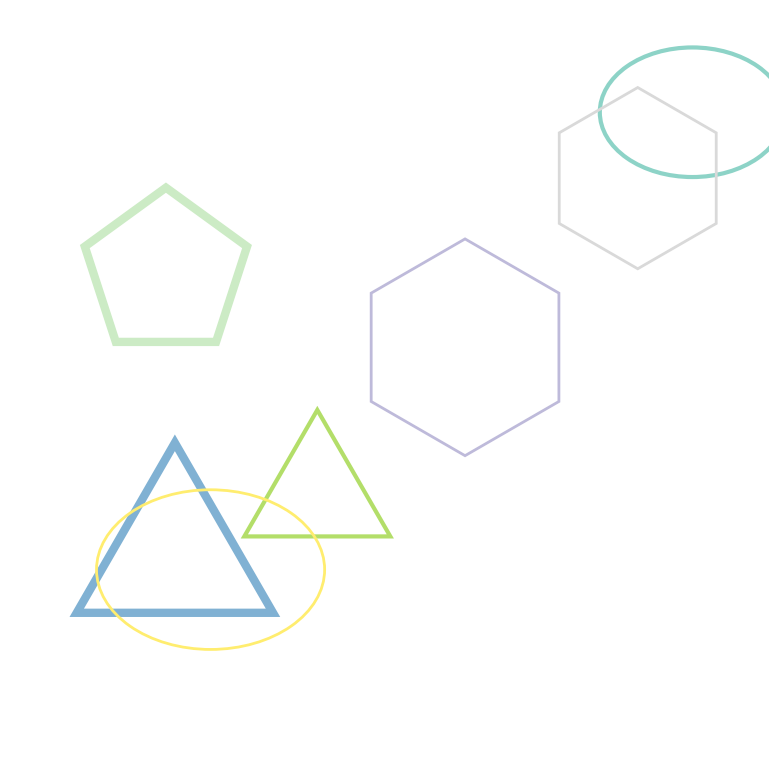[{"shape": "oval", "thickness": 1.5, "radius": 0.6, "center": [0.899, 0.854]}, {"shape": "hexagon", "thickness": 1, "radius": 0.7, "center": [0.604, 0.549]}, {"shape": "triangle", "thickness": 3, "radius": 0.74, "center": [0.227, 0.278]}, {"shape": "triangle", "thickness": 1.5, "radius": 0.55, "center": [0.412, 0.358]}, {"shape": "hexagon", "thickness": 1, "radius": 0.59, "center": [0.828, 0.769]}, {"shape": "pentagon", "thickness": 3, "radius": 0.55, "center": [0.215, 0.646]}, {"shape": "oval", "thickness": 1, "radius": 0.74, "center": [0.273, 0.26]}]